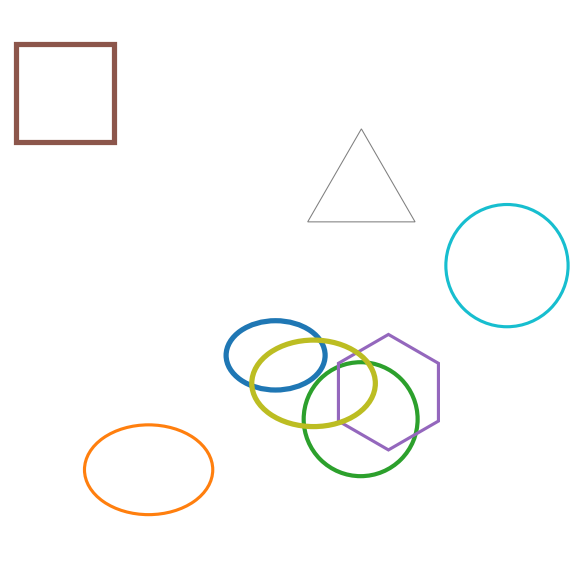[{"shape": "oval", "thickness": 2.5, "radius": 0.43, "center": [0.477, 0.384]}, {"shape": "oval", "thickness": 1.5, "radius": 0.56, "center": [0.257, 0.186]}, {"shape": "circle", "thickness": 2, "radius": 0.49, "center": [0.625, 0.273]}, {"shape": "hexagon", "thickness": 1.5, "radius": 0.5, "center": [0.673, 0.32]}, {"shape": "square", "thickness": 2.5, "radius": 0.42, "center": [0.113, 0.838]}, {"shape": "triangle", "thickness": 0.5, "radius": 0.54, "center": [0.626, 0.669]}, {"shape": "oval", "thickness": 2.5, "radius": 0.53, "center": [0.543, 0.335]}, {"shape": "circle", "thickness": 1.5, "radius": 0.53, "center": [0.878, 0.539]}]